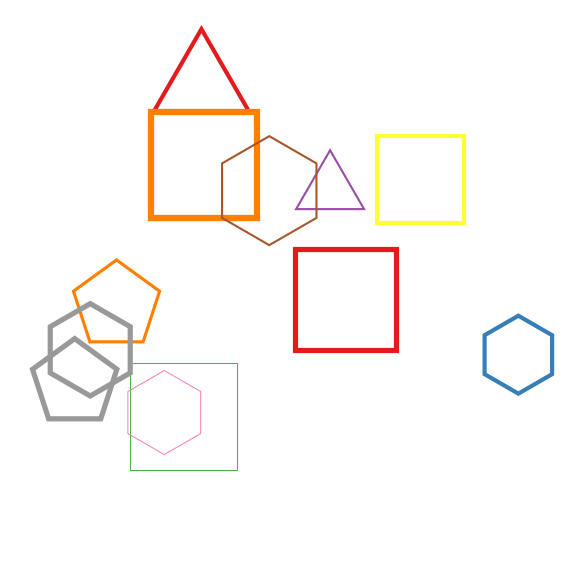[{"shape": "square", "thickness": 2.5, "radius": 0.44, "center": [0.599, 0.481]}, {"shape": "triangle", "thickness": 2, "radius": 0.47, "center": [0.349, 0.854]}, {"shape": "hexagon", "thickness": 2, "radius": 0.34, "center": [0.898, 0.385]}, {"shape": "square", "thickness": 0.5, "radius": 0.46, "center": [0.318, 0.279]}, {"shape": "triangle", "thickness": 1, "radius": 0.34, "center": [0.572, 0.671]}, {"shape": "square", "thickness": 3, "radius": 0.46, "center": [0.353, 0.714]}, {"shape": "pentagon", "thickness": 1.5, "radius": 0.39, "center": [0.202, 0.471]}, {"shape": "square", "thickness": 2, "radius": 0.38, "center": [0.728, 0.688]}, {"shape": "hexagon", "thickness": 1, "radius": 0.47, "center": [0.466, 0.669]}, {"shape": "hexagon", "thickness": 0.5, "radius": 0.36, "center": [0.284, 0.285]}, {"shape": "hexagon", "thickness": 2.5, "radius": 0.4, "center": [0.156, 0.393]}, {"shape": "pentagon", "thickness": 2.5, "radius": 0.38, "center": [0.129, 0.336]}]